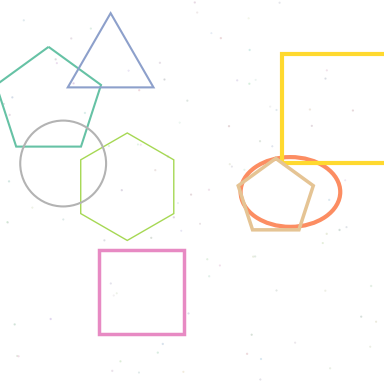[{"shape": "pentagon", "thickness": 1.5, "radius": 0.72, "center": [0.126, 0.735]}, {"shape": "oval", "thickness": 3, "radius": 0.65, "center": [0.754, 0.501]}, {"shape": "triangle", "thickness": 1.5, "radius": 0.64, "center": [0.287, 0.837]}, {"shape": "square", "thickness": 2.5, "radius": 0.55, "center": [0.368, 0.242]}, {"shape": "hexagon", "thickness": 1, "radius": 0.7, "center": [0.331, 0.515]}, {"shape": "square", "thickness": 3, "radius": 0.71, "center": [0.875, 0.719]}, {"shape": "pentagon", "thickness": 2.5, "radius": 0.51, "center": [0.716, 0.486]}, {"shape": "circle", "thickness": 1.5, "radius": 0.56, "center": [0.164, 0.575]}]